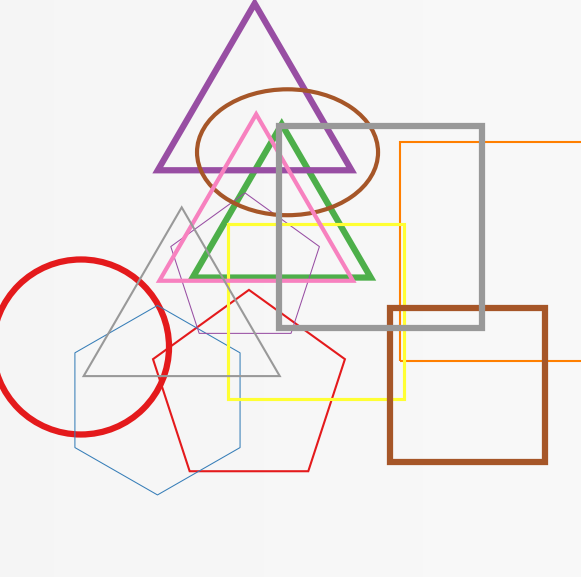[{"shape": "pentagon", "thickness": 1, "radius": 0.87, "center": [0.428, 0.324]}, {"shape": "circle", "thickness": 3, "radius": 0.76, "center": [0.139, 0.398]}, {"shape": "hexagon", "thickness": 0.5, "radius": 0.82, "center": [0.271, 0.306]}, {"shape": "triangle", "thickness": 3, "radius": 0.88, "center": [0.485, 0.607]}, {"shape": "triangle", "thickness": 3, "radius": 0.96, "center": [0.438, 0.801]}, {"shape": "pentagon", "thickness": 0.5, "radius": 0.67, "center": [0.422, 0.531]}, {"shape": "square", "thickness": 1, "radius": 0.94, "center": [0.877, 0.564]}, {"shape": "square", "thickness": 1.5, "radius": 0.76, "center": [0.544, 0.46]}, {"shape": "square", "thickness": 3, "radius": 0.67, "center": [0.804, 0.333]}, {"shape": "oval", "thickness": 2, "radius": 0.78, "center": [0.495, 0.735]}, {"shape": "triangle", "thickness": 2, "radius": 0.96, "center": [0.441, 0.609]}, {"shape": "triangle", "thickness": 1, "radius": 0.97, "center": [0.313, 0.445]}, {"shape": "square", "thickness": 3, "radius": 0.87, "center": [0.654, 0.606]}]